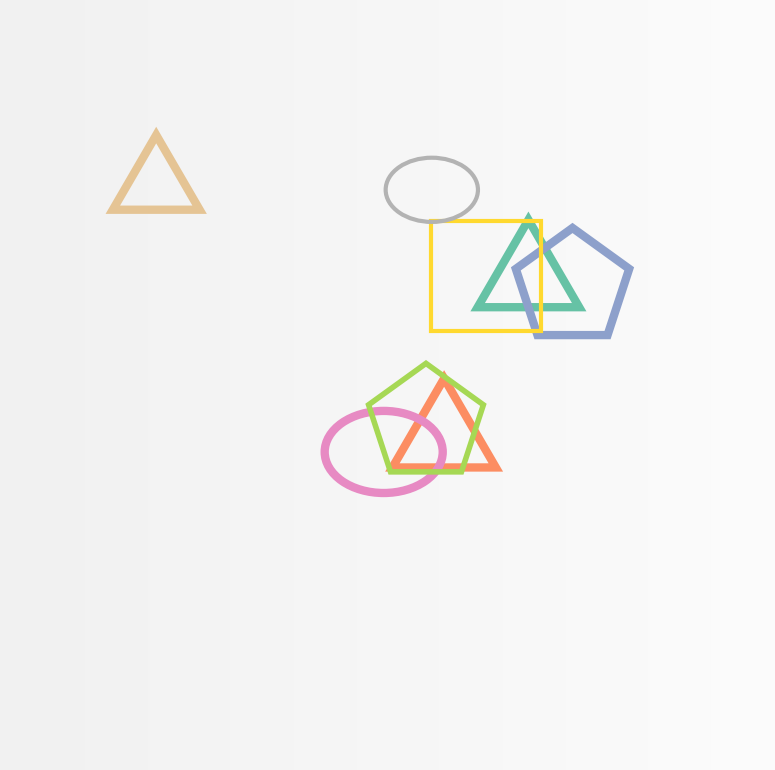[{"shape": "triangle", "thickness": 3, "radius": 0.38, "center": [0.682, 0.639]}, {"shape": "triangle", "thickness": 3, "radius": 0.39, "center": [0.573, 0.431]}, {"shape": "pentagon", "thickness": 3, "radius": 0.38, "center": [0.739, 0.627]}, {"shape": "oval", "thickness": 3, "radius": 0.38, "center": [0.495, 0.413]}, {"shape": "pentagon", "thickness": 2, "radius": 0.39, "center": [0.55, 0.45]}, {"shape": "square", "thickness": 1.5, "radius": 0.36, "center": [0.627, 0.642]}, {"shape": "triangle", "thickness": 3, "radius": 0.32, "center": [0.202, 0.76]}, {"shape": "oval", "thickness": 1.5, "radius": 0.3, "center": [0.557, 0.753]}]